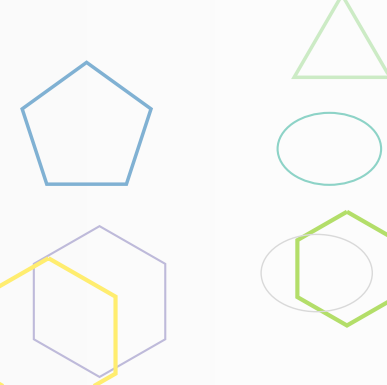[{"shape": "oval", "thickness": 1.5, "radius": 0.67, "center": [0.85, 0.613]}, {"shape": "hexagon", "thickness": 1.5, "radius": 0.98, "center": [0.257, 0.217]}, {"shape": "pentagon", "thickness": 2.5, "radius": 0.87, "center": [0.223, 0.663]}, {"shape": "hexagon", "thickness": 3, "radius": 0.74, "center": [0.895, 0.302]}, {"shape": "oval", "thickness": 1, "radius": 0.72, "center": [0.817, 0.291]}, {"shape": "triangle", "thickness": 2.5, "radius": 0.71, "center": [0.883, 0.871]}, {"shape": "hexagon", "thickness": 3, "radius": 1.0, "center": [0.125, 0.13]}]